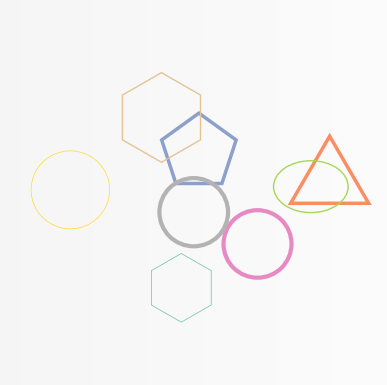[{"shape": "hexagon", "thickness": 0.5, "radius": 0.45, "center": [0.468, 0.252]}, {"shape": "triangle", "thickness": 2.5, "radius": 0.58, "center": [0.851, 0.53]}, {"shape": "pentagon", "thickness": 2.5, "radius": 0.51, "center": [0.513, 0.605]}, {"shape": "circle", "thickness": 3, "radius": 0.44, "center": [0.665, 0.366]}, {"shape": "oval", "thickness": 1, "radius": 0.48, "center": [0.802, 0.515]}, {"shape": "circle", "thickness": 0.5, "radius": 0.51, "center": [0.182, 0.507]}, {"shape": "hexagon", "thickness": 1, "radius": 0.58, "center": [0.417, 0.695]}, {"shape": "circle", "thickness": 3, "radius": 0.44, "center": [0.5, 0.449]}]